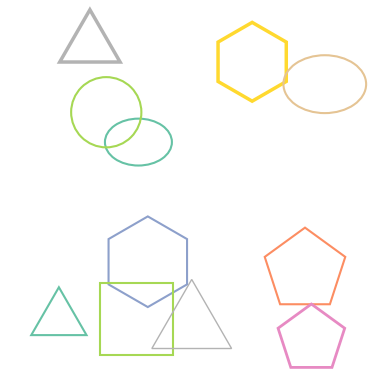[{"shape": "oval", "thickness": 1.5, "radius": 0.43, "center": [0.36, 0.631]}, {"shape": "triangle", "thickness": 1.5, "radius": 0.41, "center": [0.153, 0.171]}, {"shape": "pentagon", "thickness": 1.5, "radius": 0.55, "center": [0.792, 0.299]}, {"shape": "hexagon", "thickness": 1.5, "radius": 0.59, "center": [0.384, 0.32]}, {"shape": "pentagon", "thickness": 2, "radius": 0.45, "center": [0.809, 0.119]}, {"shape": "circle", "thickness": 1.5, "radius": 0.46, "center": [0.276, 0.708]}, {"shape": "square", "thickness": 1.5, "radius": 0.47, "center": [0.355, 0.171]}, {"shape": "hexagon", "thickness": 2.5, "radius": 0.51, "center": [0.655, 0.84]}, {"shape": "oval", "thickness": 1.5, "radius": 0.54, "center": [0.844, 0.781]}, {"shape": "triangle", "thickness": 2.5, "radius": 0.45, "center": [0.234, 0.884]}, {"shape": "triangle", "thickness": 1, "radius": 0.6, "center": [0.498, 0.155]}]